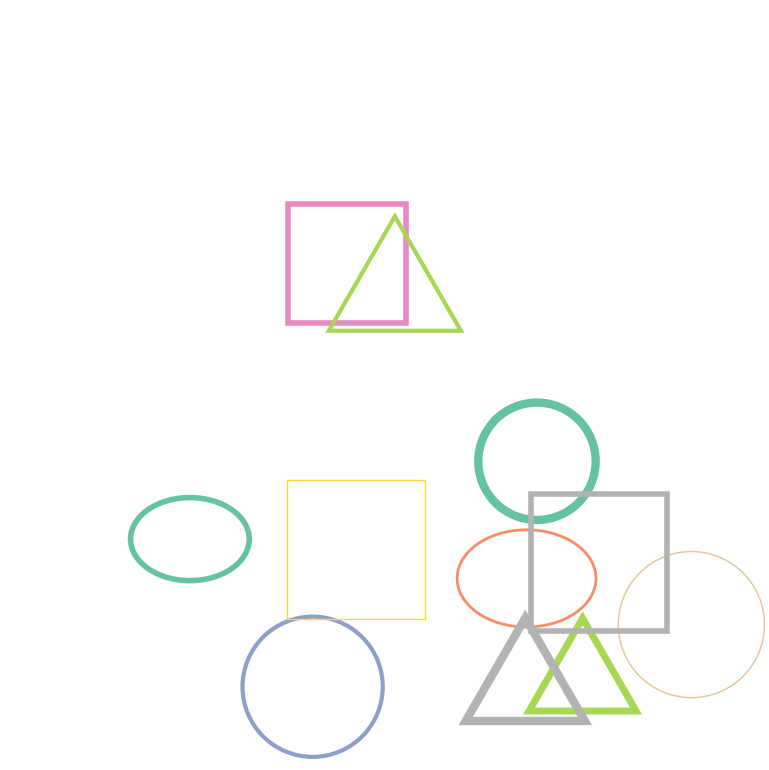[{"shape": "oval", "thickness": 2, "radius": 0.39, "center": [0.247, 0.3]}, {"shape": "circle", "thickness": 3, "radius": 0.38, "center": [0.697, 0.401]}, {"shape": "oval", "thickness": 1, "radius": 0.45, "center": [0.684, 0.249]}, {"shape": "circle", "thickness": 1.5, "radius": 0.46, "center": [0.406, 0.108]}, {"shape": "square", "thickness": 2, "radius": 0.38, "center": [0.451, 0.658]}, {"shape": "triangle", "thickness": 1.5, "radius": 0.5, "center": [0.513, 0.62]}, {"shape": "triangle", "thickness": 2.5, "radius": 0.4, "center": [0.757, 0.117]}, {"shape": "square", "thickness": 0.5, "radius": 0.45, "center": [0.463, 0.286]}, {"shape": "circle", "thickness": 0.5, "radius": 0.47, "center": [0.898, 0.189]}, {"shape": "triangle", "thickness": 3, "radius": 0.45, "center": [0.682, 0.108]}, {"shape": "square", "thickness": 2, "radius": 0.44, "center": [0.778, 0.27]}]